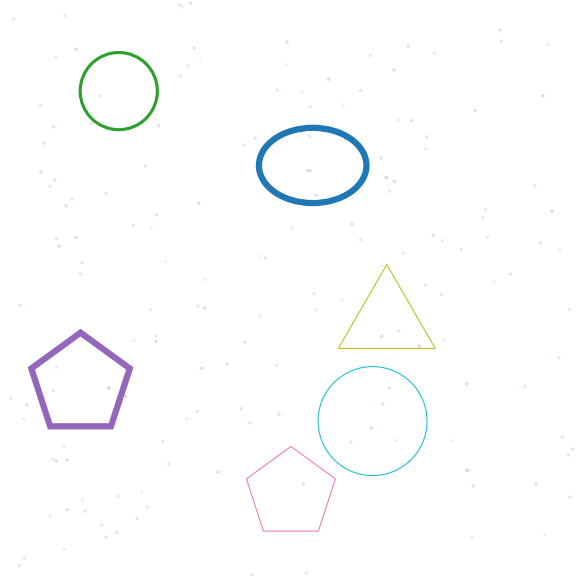[{"shape": "oval", "thickness": 3, "radius": 0.47, "center": [0.541, 0.713]}, {"shape": "circle", "thickness": 1.5, "radius": 0.33, "center": [0.206, 0.841]}, {"shape": "pentagon", "thickness": 3, "radius": 0.45, "center": [0.139, 0.333]}, {"shape": "pentagon", "thickness": 0.5, "radius": 0.4, "center": [0.504, 0.145]}, {"shape": "triangle", "thickness": 0.5, "radius": 0.48, "center": [0.67, 0.444]}, {"shape": "circle", "thickness": 0.5, "radius": 0.47, "center": [0.645, 0.27]}]